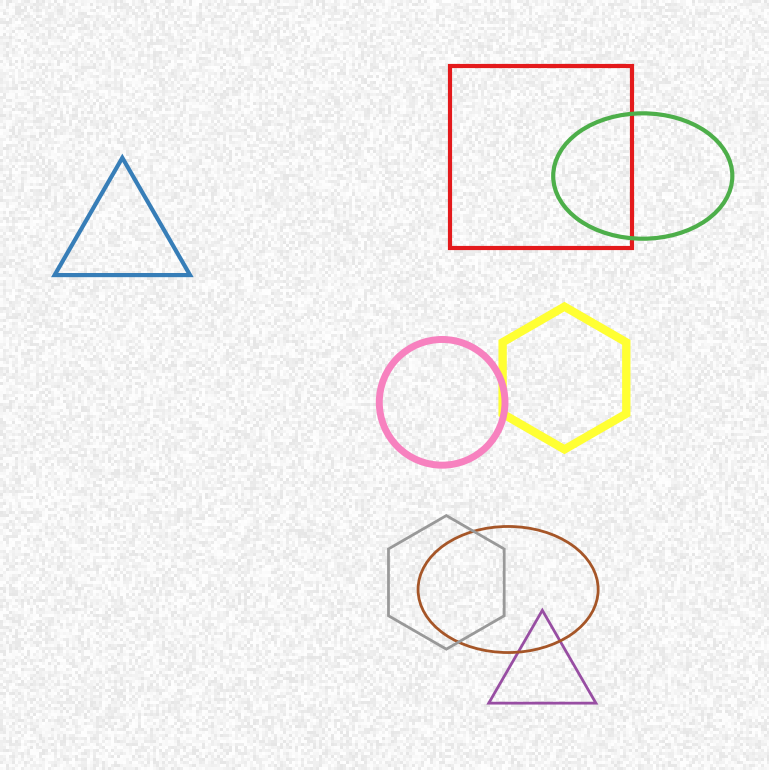[{"shape": "square", "thickness": 1.5, "radius": 0.59, "center": [0.703, 0.796]}, {"shape": "triangle", "thickness": 1.5, "radius": 0.51, "center": [0.159, 0.694]}, {"shape": "oval", "thickness": 1.5, "radius": 0.58, "center": [0.835, 0.771]}, {"shape": "triangle", "thickness": 1, "radius": 0.4, "center": [0.704, 0.127]}, {"shape": "hexagon", "thickness": 3, "radius": 0.46, "center": [0.733, 0.509]}, {"shape": "oval", "thickness": 1, "radius": 0.58, "center": [0.66, 0.234]}, {"shape": "circle", "thickness": 2.5, "radius": 0.41, "center": [0.574, 0.478]}, {"shape": "hexagon", "thickness": 1, "radius": 0.43, "center": [0.58, 0.244]}]